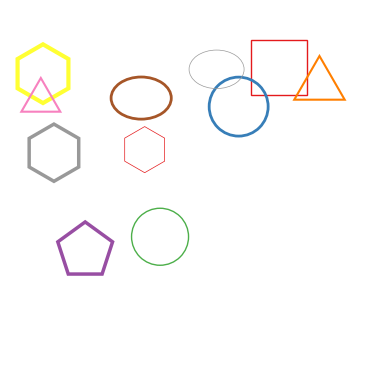[{"shape": "square", "thickness": 1, "radius": 0.36, "center": [0.725, 0.825]}, {"shape": "hexagon", "thickness": 0.5, "radius": 0.3, "center": [0.376, 0.611]}, {"shape": "circle", "thickness": 2, "radius": 0.38, "center": [0.62, 0.723]}, {"shape": "circle", "thickness": 1, "radius": 0.37, "center": [0.416, 0.385]}, {"shape": "pentagon", "thickness": 2.5, "radius": 0.37, "center": [0.221, 0.349]}, {"shape": "triangle", "thickness": 1.5, "radius": 0.38, "center": [0.83, 0.779]}, {"shape": "hexagon", "thickness": 3, "radius": 0.38, "center": [0.112, 0.809]}, {"shape": "oval", "thickness": 2, "radius": 0.39, "center": [0.367, 0.745]}, {"shape": "triangle", "thickness": 1.5, "radius": 0.29, "center": [0.106, 0.739]}, {"shape": "oval", "thickness": 0.5, "radius": 0.36, "center": [0.563, 0.82]}, {"shape": "hexagon", "thickness": 2.5, "radius": 0.37, "center": [0.14, 0.603]}]